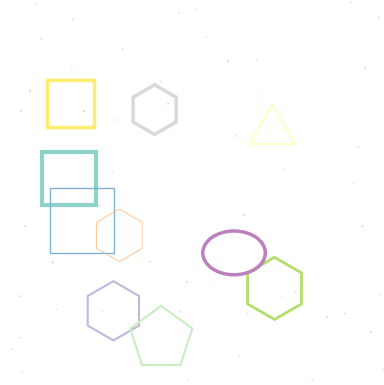[{"shape": "square", "thickness": 3, "radius": 0.35, "center": [0.179, 0.536]}, {"shape": "triangle", "thickness": 1, "radius": 0.34, "center": [0.707, 0.66]}, {"shape": "hexagon", "thickness": 1.5, "radius": 0.38, "center": [0.294, 0.193]}, {"shape": "square", "thickness": 1, "radius": 0.42, "center": [0.213, 0.427]}, {"shape": "hexagon", "thickness": 0.5, "radius": 0.34, "center": [0.31, 0.389]}, {"shape": "hexagon", "thickness": 2, "radius": 0.4, "center": [0.713, 0.251]}, {"shape": "hexagon", "thickness": 2.5, "radius": 0.32, "center": [0.402, 0.715]}, {"shape": "oval", "thickness": 2.5, "radius": 0.41, "center": [0.608, 0.343]}, {"shape": "pentagon", "thickness": 1.5, "radius": 0.42, "center": [0.419, 0.121]}, {"shape": "square", "thickness": 2.5, "radius": 0.3, "center": [0.183, 0.731]}]